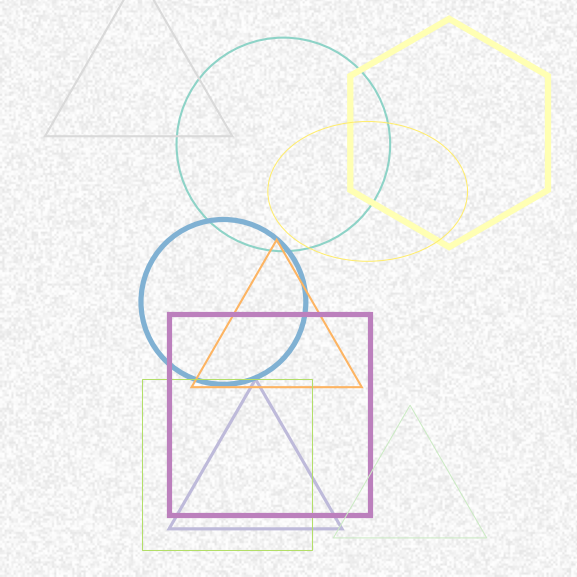[{"shape": "circle", "thickness": 1, "radius": 0.92, "center": [0.491, 0.749]}, {"shape": "hexagon", "thickness": 3, "radius": 0.99, "center": [0.778, 0.769]}, {"shape": "triangle", "thickness": 1.5, "radius": 0.86, "center": [0.442, 0.17]}, {"shape": "circle", "thickness": 2.5, "radius": 0.71, "center": [0.387, 0.476]}, {"shape": "triangle", "thickness": 1, "radius": 0.85, "center": [0.479, 0.414]}, {"shape": "square", "thickness": 0.5, "radius": 0.74, "center": [0.393, 0.195]}, {"shape": "triangle", "thickness": 1, "radius": 0.94, "center": [0.24, 0.857]}, {"shape": "square", "thickness": 2.5, "radius": 0.87, "center": [0.467, 0.281]}, {"shape": "triangle", "thickness": 0.5, "radius": 0.77, "center": [0.71, 0.144]}, {"shape": "oval", "thickness": 0.5, "radius": 0.86, "center": [0.637, 0.668]}]